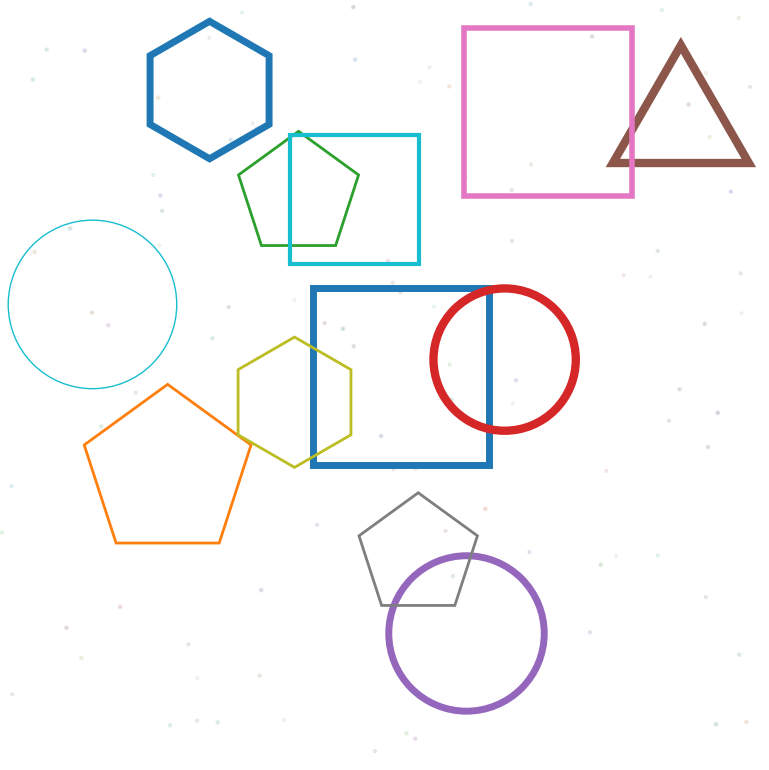[{"shape": "hexagon", "thickness": 2.5, "radius": 0.45, "center": [0.272, 0.883]}, {"shape": "square", "thickness": 2.5, "radius": 0.57, "center": [0.521, 0.511]}, {"shape": "pentagon", "thickness": 1, "radius": 0.57, "center": [0.218, 0.387]}, {"shape": "pentagon", "thickness": 1, "radius": 0.41, "center": [0.388, 0.747]}, {"shape": "circle", "thickness": 3, "radius": 0.46, "center": [0.655, 0.533]}, {"shape": "circle", "thickness": 2.5, "radius": 0.5, "center": [0.606, 0.177]}, {"shape": "triangle", "thickness": 3, "radius": 0.51, "center": [0.884, 0.839]}, {"shape": "square", "thickness": 2, "radius": 0.55, "center": [0.711, 0.854]}, {"shape": "pentagon", "thickness": 1, "radius": 0.4, "center": [0.543, 0.279]}, {"shape": "hexagon", "thickness": 1, "radius": 0.42, "center": [0.383, 0.478]}, {"shape": "circle", "thickness": 0.5, "radius": 0.55, "center": [0.12, 0.605]}, {"shape": "square", "thickness": 1.5, "radius": 0.42, "center": [0.46, 0.741]}]